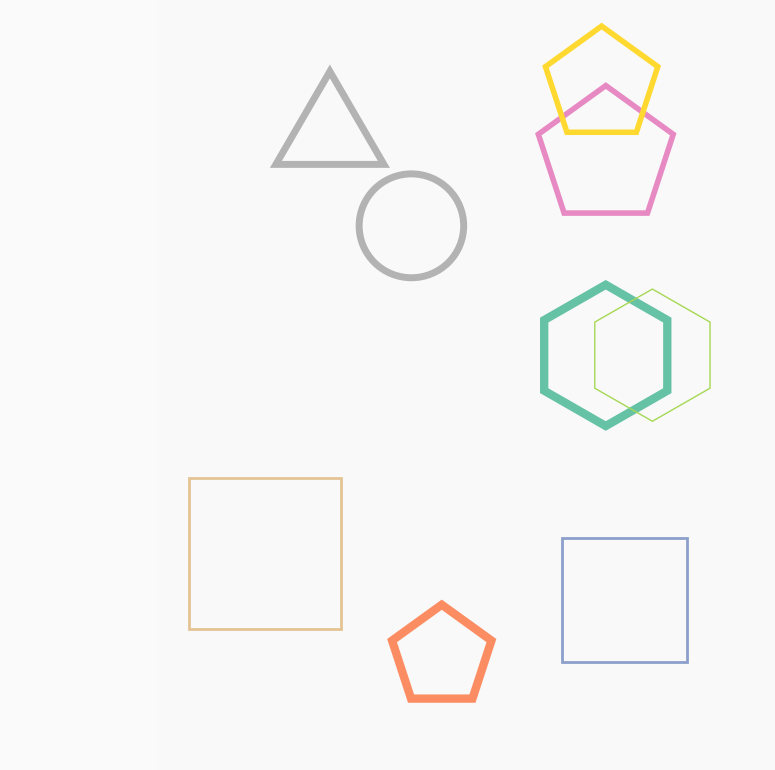[{"shape": "hexagon", "thickness": 3, "radius": 0.46, "center": [0.782, 0.538]}, {"shape": "pentagon", "thickness": 3, "radius": 0.34, "center": [0.57, 0.147]}, {"shape": "square", "thickness": 1, "radius": 0.4, "center": [0.806, 0.221]}, {"shape": "pentagon", "thickness": 2, "radius": 0.46, "center": [0.782, 0.797]}, {"shape": "hexagon", "thickness": 0.5, "radius": 0.43, "center": [0.842, 0.539]}, {"shape": "pentagon", "thickness": 2, "radius": 0.38, "center": [0.776, 0.89]}, {"shape": "square", "thickness": 1, "radius": 0.49, "center": [0.342, 0.281]}, {"shape": "circle", "thickness": 2.5, "radius": 0.34, "center": [0.531, 0.707]}, {"shape": "triangle", "thickness": 2.5, "radius": 0.4, "center": [0.426, 0.827]}]